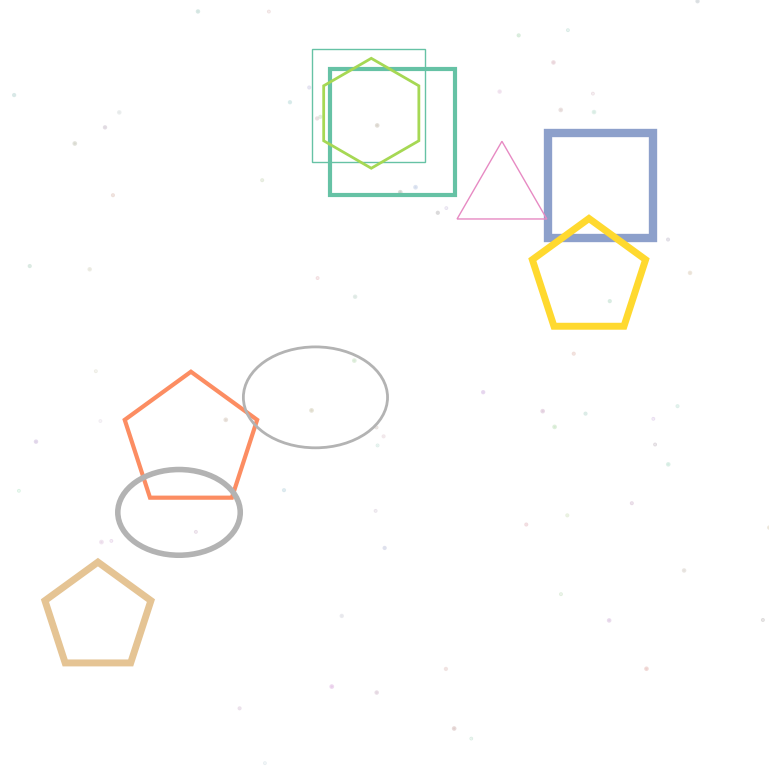[{"shape": "square", "thickness": 1.5, "radius": 0.41, "center": [0.51, 0.829]}, {"shape": "square", "thickness": 0.5, "radius": 0.37, "center": [0.479, 0.864]}, {"shape": "pentagon", "thickness": 1.5, "radius": 0.45, "center": [0.248, 0.427]}, {"shape": "square", "thickness": 3, "radius": 0.34, "center": [0.78, 0.759]}, {"shape": "triangle", "thickness": 0.5, "radius": 0.34, "center": [0.652, 0.749]}, {"shape": "hexagon", "thickness": 1, "radius": 0.36, "center": [0.482, 0.853]}, {"shape": "pentagon", "thickness": 2.5, "radius": 0.39, "center": [0.765, 0.639]}, {"shape": "pentagon", "thickness": 2.5, "radius": 0.36, "center": [0.127, 0.198]}, {"shape": "oval", "thickness": 1, "radius": 0.47, "center": [0.41, 0.484]}, {"shape": "oval", "thickness": 2, "radius": 0.4, "center": [0.232, 0.335]}]